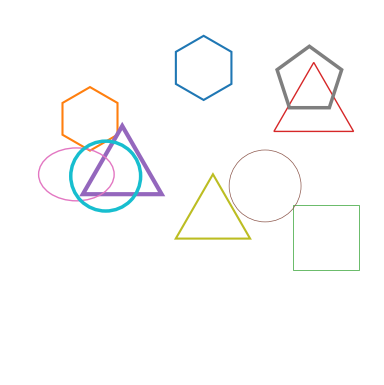[{"shape": "hexagon", "thickness": 1.5, "radius": 0.42, "center": [0.529, 0.824]}, {"shape": "hexagon", "thickness": 1.5, "radius": 0.41, "center": [0.234, 0.691]}, {"shape": "square", "thickness": 0.5, "radius": 0.43, "center": [0.847, 0.384]}, {"shape": "triangle", "thickness": 1, "radius": 0.6, "center": [0.815, 0.718]}, {"shape": "triangle", "thickness": 3, "radius": 0.59, "center": [0.318, 0.555]}, {"shape": "circle", "thickness": 0.5, "radius": 0.47, "center": [0.689, 0.517]}, {"shape": "oval", "thickness": 1, "radius": 0.49, "center": [0.198, 0.547]}, {"shape": "pentagon", "thickness": 2.5, "radius": 0.44, "center": [0.804, 0.792]}, {"shape": "triangle", "thickness": 1.5, "radius": 0.56, "center": [0.553, 0.436]}, {"shape": "circle", "thickness": 2.5, "radius": 0.45, "center": [0.275, 0.543]}]